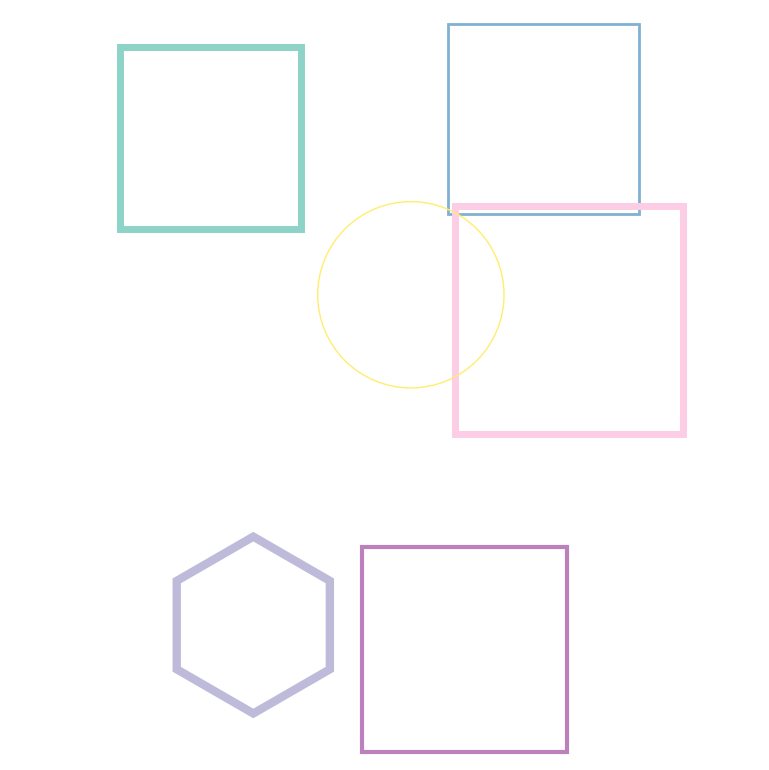[{"shape": "square", "thickness": 2.5, "radius": 0.59, "center": [0.273, 0.82]}, {"shape": "hexagon", "thickness": 3, "radius": 0.57, "center": [0.329, 0.188]}, {"shape": "square", "thickness": 1, "radius": 0.62, "center": [0.706, 0.845]}, {"shape": "square", "thickness": 2.5, "radius": 0.74, "center": [0.739, 0.585]}, {"shape": "square", "thickness": 1.5, "radius": 0.67, "center": [0.603, 0.156]}, {"shape": "circle", "thickness": 0.5, "radius": 0.6, "center": [0.534, 0.617]}]